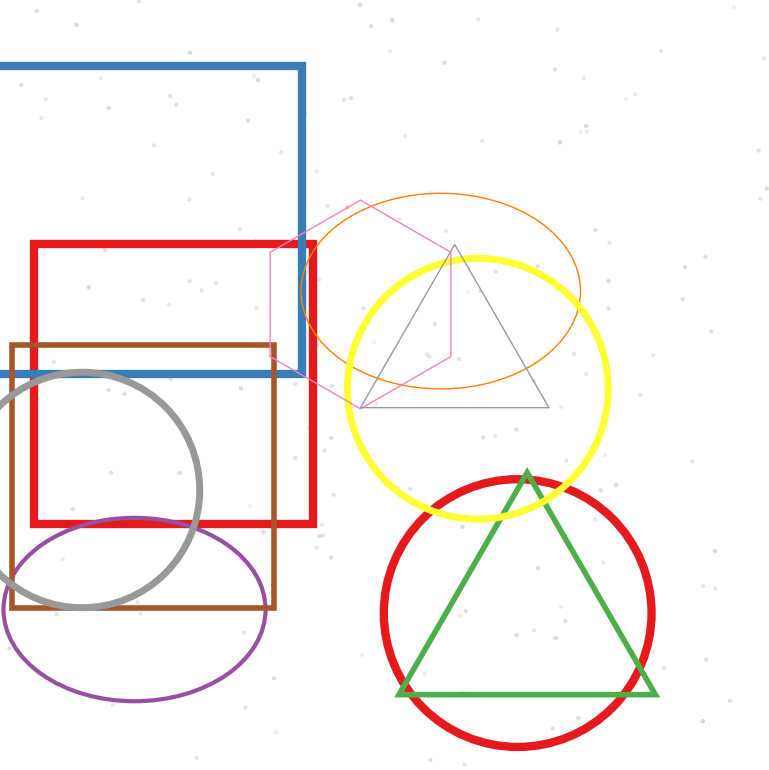[{"shape": "square", "thickness": 3, "radius": 0.91, "center": [0.226, 0.501]}, {"shape": "circle", "thickness": 3, "radius": 0.87, "center": [0.672, 0.204]}, {"shape": "square", "thickness": 3, "radius": 1.0, "center": [0.192, 0.715]}, {"shape": "triangle", "thickness": 2, "radius": 0.96, "center": [0.685, 0.194]}, {"shape": "oval", "thickness": 1.5, "radius": 0.85, "center": [0.175, 0.208]}, {"shape": "oval", "thickness": 0.5, "radius": 0.91, "center": [0.572, 0.622]}, {"shape": "circle", "thickness": 2.5, "radius": 0.85, "center": [0.621, 0.495]}, {"shape": "square", "thickness": 2, "radius": 0.85, "center": [0.186, 0.381]}, {"shape": "hexagon", "thickness": 0.5, "radius": 0.68, "center": [0.468, 0.605]}, {"shape": "triangle", "thickness": 0.5, "radius": 0.71, "center": [0.591, 0.541]}, {"shape": "circle", "thickness": 2.5, "radius": 0.76, "center": [0.107, 0.364]}]